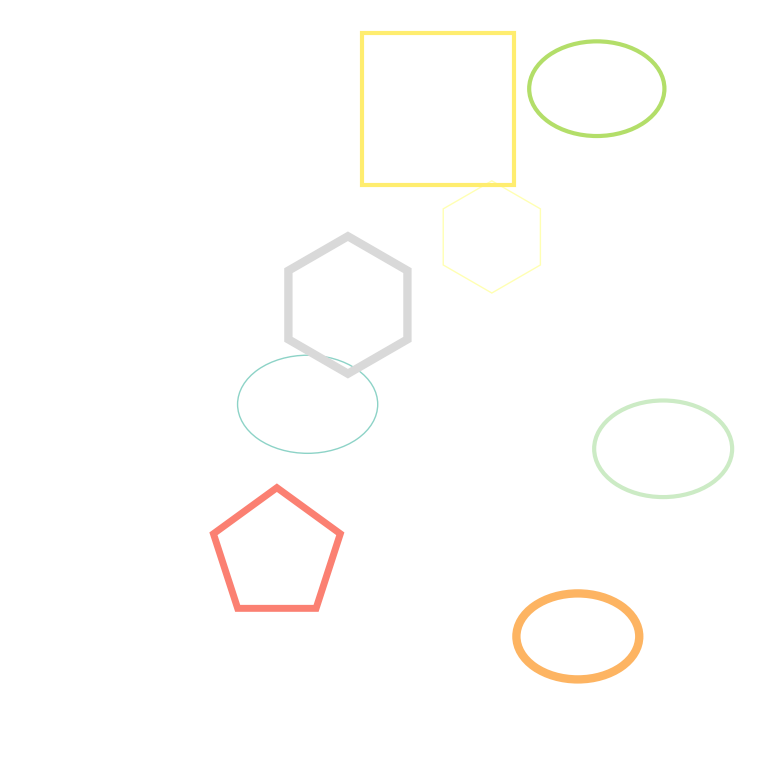[{"shape": "oval", "thickness": 0.5, "radius": 0.46, "center": [0.4, 0.475]}, {"shape": "hexagon", "thickness": 0.5, "radius": 0.36, "center": [0.639, 0.692]}, {"shape": "pentagon", "thickness": 2.5, "radius": 0.43, "center": [0.36, 0.28]}, {"shape": "oval", "thickness": 3, "radius": 0.4, "center": [0.75, 0.173]}, {"shape": "oval", "thickness": 1.5, "radius": 0.44, "center": [0.775, 0.885]}, {"shape": "hexagon", "thickness": 3, "radius": 0.45, "center": [0.452, 0.604]}, {"shape": "oval", "thickness": 1.5, "radius": 0.45, "center": [0.861, 0.417]}, {"shape": "square", "thickness": 1.5, "radius": 0.49, "center": [0.569, 0.859]}]